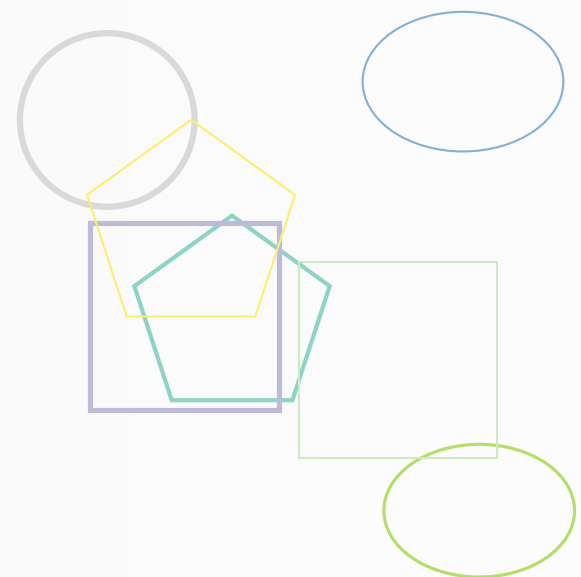[{"shape": "pentagon", "thickness": 2, "radius": 0.88, "center": [0.399, 0.449]}, {"shape": "square", "thickness": 2.5, "radius": 0.81, "center": [0.318, 0.451]}, {"shape": "oval", "thickness": 1, "radius": 0.86, "center": [0.797, 0.858]}, {"shape": "oval", "thickness": 1.5, "radius": 0.82, "center": [0.824, 0.115]}, {"shape": "circle", "thickness": 3, "radius": 0.75, "center": [0.185, 0.791]}, {"shape": "square", "thickness": 1, "radius": 0.85, "center": [0.685, 0.376]}, {"shape": "pentagon", "thickness": 1, "radius": 0.94, "center": [0.329, 0.603]}]